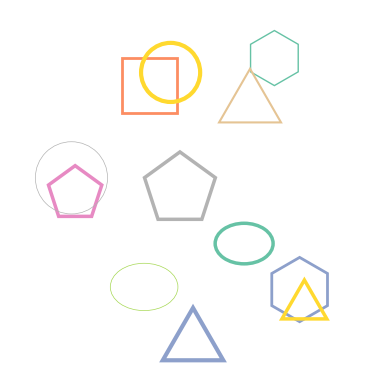[{"shape": "oval", "thickness": 2.5, "radius": 0.38, "center": [0.634, 0.367]}, {"shape": "hexagon", "thickness": 1, "radius": 0.36, "center": [0.713, 0.849]}, {"shape": "square", "thickness": 2, "radius": 0.35, "center": [0.389, 0.778]}, {"shape": "triangle", "thickness": 3, "radius": 0.45, "center": [0.501, 0.11]}, {"shape": "hexagon", "thickness": 2, "radius": 0.42, "center": [0.778, 0.248]}, {"shape": "pentagon", "thickness": 2.5, "radius": 0.36, "center": [0.195, 0.497]}, {"shape": "oval", "thickness": 0.5, "radius": 0.44, "center": [0.374, 0.255]}, {"shape": "circle", "thickness": 3, "radius": 0.38, "center": [0.443, 0.812]}, {"shape": "triangle", "thickness": 2.5, "radius": 0.34, "center": [0.791, 0.205]}, {"shape": "triangle", "thickness": 1.5, "radius": 0.46, "center": [0.649, 0.728]}, {"shape": "circle", "thickness": 0.5, "radius": 0.47, "center": [0.186, 0.538]}, {"shape": "pentagon", "thickness": 2.5, "radius": 0.48, "center": [0.467, 0.509]}]